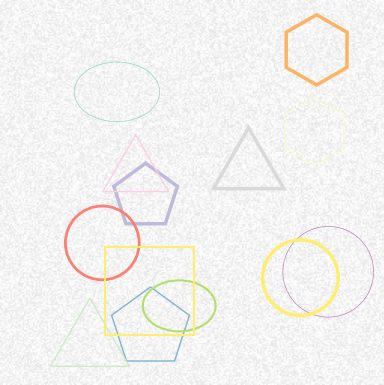[{"shape": "oval", "thickness": 0.5, "radius": 0.55, "center": [0.304, 0.761]}, {"shape": "hexagon", "thickness": 0.5, "radius": 0.44, "center": [0.817, 0.659]}, {"shape": "pentagon", "thickness": 2.5, "radius": 0.43, "center": [0.378, 0.489]}, {"shape": "circle", "thickness": 2, "radius": 0.48, "center": [0.266, 0.369]}, {"shape": "pentagon", "thickness": 1, "radius": 0.53, "center": [0.391, 0.148]}, {"shape": "hexagon", "thickness": 2.5, "radius": 0.46, "center": [0.822, 0.871]}, {"shape": "oval", "thickness": 1.5, "radius": 0.47, "center": [0.465, 0.206]}, {"shape": "triangle", "thickness": 1, "radius": 0.49, "center": [0.352, 0.552]}, {"shape": "triangle", "thickness": 2.5, "radius": 0.53, "center": [0.646, 0.563]}, {"shape": "circle", "thickness": 0.5, "radius": 0.59, "center": [0.853, 0.294]}, {"shape": "triangle", "thickness": 1, "radius": 0.59, "center": [0.233, 0.108]}, {"shape": "circle", "thickness": 2.5, "radius": 0.49, "center": [0.78, 0.279]}, {"shape": "square", "thickness": 1.5, "radius": 0.57, "center": [0.388, 0.245]}]